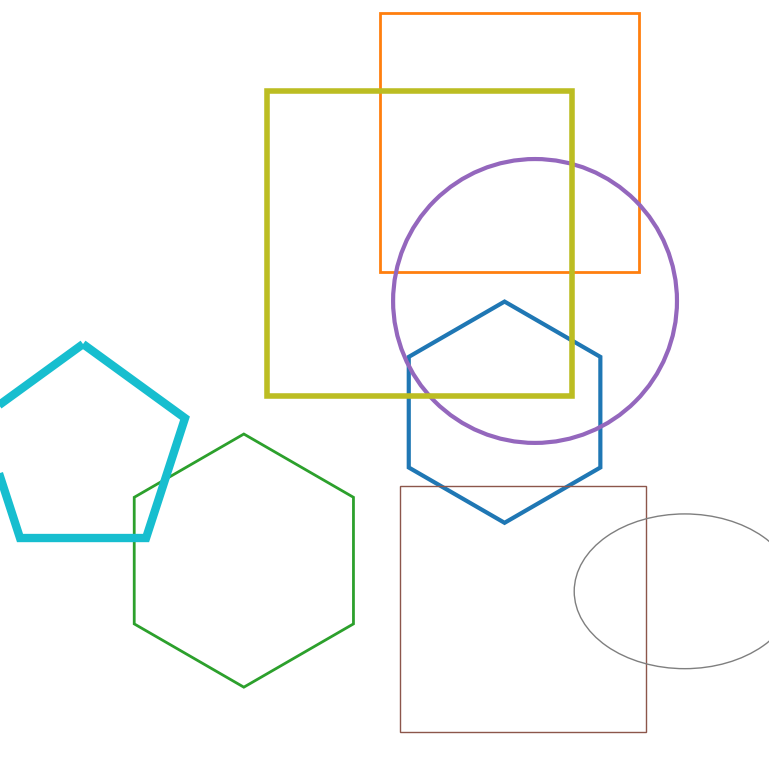[{"shape": "hexagon", "thickness": 1.5, "radius": 0.72, "center": [0.655, 0.465]}, {"shape": "square", "thickness": 1, "radius": 0.84, "center": [0.662, 0.815]}, {"shape": "hexagon", "thickness": 1, "radius": 0.82, "center": [0.317, 0.272]}, {"shape": "circle", "thickness": 1.5, "radius": 0.92, "center": [0.695, 0.609]}, {"shape": "square", "thickness": 0.5, "radius": 0.8, "center": [0.68, 0.209]}, {"shape": "oval", "thickness": 0.5, "radius": 0.72, "center": [0.889, 0.232]}, {"shape": "square", "thickness": 2, "radius": 0.99, "center": [0.544, 0.683]}, {"shape": "pentagon", "thickness": 3, "radius": 0.7, "center": [0.108, 0.414]}]